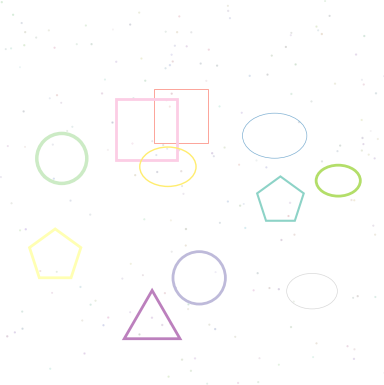[{"shape": "pentagon", "thickness": 1.5, "radius": 0.32, "center": [0.728, 0.478]}, {"shape": "pentagon", "thickness": 2, "radius": 0.35, "center": [0.143, 0.335]}, {"shape": "circle", "thickness": 2, "radius": 0.34, "center": [0.517, 0.278]}, {"shape": "square", "thickness": 0.5, "radius": 0.35, "center": [0.471, 0.698]}, {"shape": "oval", "thickness": 0.5, "radius": 0.42, "center": [0.713, 0.648]}, {"shape": "oval", "thickness": 2, "radius": 0.29, "center": [0.879, 0.531]}, {"shape": "square", "thickness": 2, "radius": 0.4, "center": [0.38, 0.665]}, {"shape": "oval", "thickness": 0.5, "radius": 0.33, "center": [0.81, 0.244]}, {"shape": "triangle", "thickness": 2, "radius": 0.42, "center": [0.395, 0.162]}, {"shape": "circle", "thickness": 2.5, "radius": 0.32, "center": [0.16, 0.589]}, {"shape": "oval", "thickness": 1, "radius": 0.37, "center": [0.436, 0.567]}]